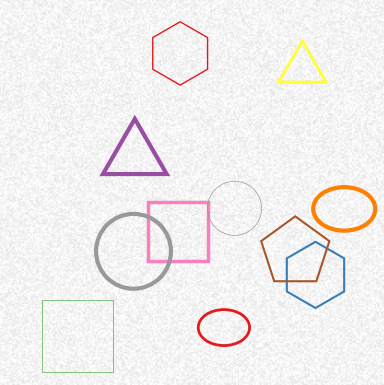[{"shape": "hexagon", "thickness": 1, "radius": 0.41, "center": [0.468, 0.861]}, {"shape": "oval", "thickness": 2, "radius": 0.33, "center": [0.582, 0.149]}, {"shape": "hexagon", "thickness": 1.5, "radius": 0.43, "center": [0.819, 0.286]}, {"shape": "square", "thickness": 0.5, "radius": 0.46, "center": [0.202, 0.127]}, {"shape": "triangle", "thickness": 3, "radius": 0.48, "center": [0.35, 0.596]}, {"shape": "oval", "thickness": 3, "radius": 0.4, "center": [0.894, 0.457]}, {"shape": "triangle", "thickness": 2, "radius": 0.35, "center": [0.785, 0.822]}, {"shape": "pentagon", "thickness": 1.5, "radius": 0.47, "center": [0.767, 0.345]}, {"shape": "square", "thickness": 2.5, "radius": 0.39, "center": [0.462, 0.398]}, {"shape": "circle", "thickness": 3, "radius": 0.49, "center": [0.347, 0.347]}, {"shape": "circle", "thickness": 0.5, "radius": 0.35, "center": [0.609, 0.459]}]